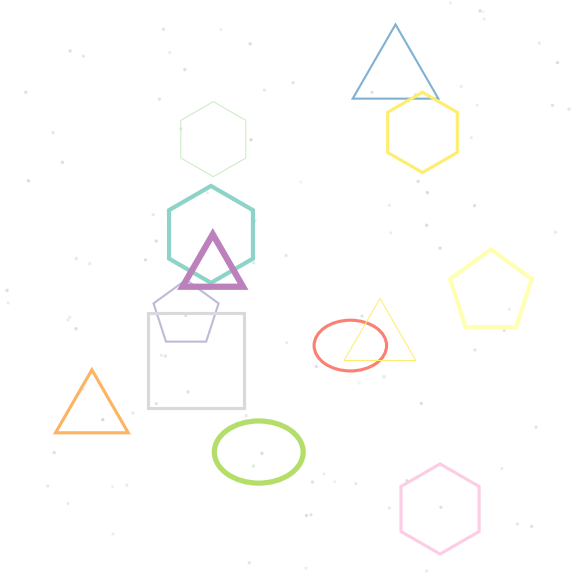[{"shape": "hexagon", "thickness": 2, "radius": 0.42, "center": [0.365, 0.593]}, {"shape": "pentagon", "thickness": 2, "radius": 0.37, "center": [0.85, 0.493]}, {"shape": "pentagon", "thickness": 1, "radius": 0.3, "center": [0.322, 0.455]}, {"shape": "oval", "thickness": 1.5, "radius": 0.31, "center": [0.607, 0.401]}, {"shape": "triangle", "thickness": 1, "radius": 0.43, "center": [0.685, 0.871]}, {"shape": "triangle", "thickness": 1.5, "radius": 0.36, "center": [0.159, 0.286]}, {"shape": "oval", "thickness": 2.5, "radius": 0.38, "center": [0.448, 0.216]}, {"shape": "hexagon", "thickness": 1.5, "radius": 0.39, "center": [0.762, 0.118]}, {"shape": "square", "thickness": 1.5, "radius": 0.42, "center": [0.339, 0.375]}, {"shape": "triangle", "thickness": 3, "radius": 0.3, "center": [0.368, 0.533]}, {"shape": "hexagon", "thickness": 0.5, "radius": 0.33, "center": [0.369, 0.758]}, {"shape": "triangle", "thickness": 0.5, "radius": 0.36, "center": [0.658, 0.411]}, {"shape": "hexagon", "thickness": 1.5, "radius": 0.35, "center": [0.732, 0.77]}]